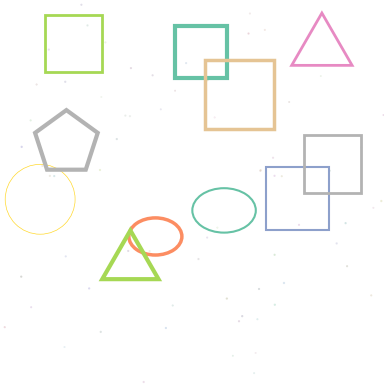[{"shape": "oval", "thickness": 1.5, "radius": 0.41, "center": [0.582, 0.453]}, {"shape": "square", "thickness": 3, "radius": 0.34, "center": [0.522, 0.864]}, {"shape": "oval", "thickness": 2.5, "radius": 0.34, "center": [0.404, 0.386]}, {"shape": "square", "thickness": 1.5, "radius": 0.41, "center": [0.773, 0.484]}, {"shape": "triangle", "thickness": 2, "radius": 0.45, "center": [0.836, 0.876]}, {"shape": "triangle", "thickness": 3, "radius": 0.42, "center": [0.339, 0.317]}, {"shape": "square", "thickness": 2, "radius": 0.37, "center": [0.192, 0.886]}, {"shape": "circle", "thickness": 0.5, "radius": 0.45, "center": [0.104, 0.482]}, {"shape": "square", "thickness": 2.5, "radius": 0.45, "center": [0.621, 0.755]}, {"shape": "square", "thickness": 2, "radius": 0.37, "center": [0.864, 0.574]}, {"shape": "pentagon", "thickness": 3, "radius": 0.43, "center": [0.172, 0.628]}]